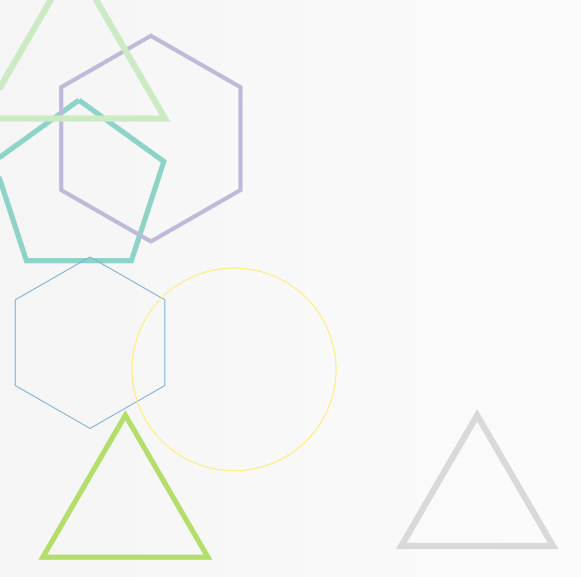[{"shape": "pentagon", "thickness": 2.5, "radius": 0.77, "center": [0.136, 0.672]}, {"shape": "hexagon", "thickness": 2, "radius": 0.89, "center": [0.26, 0.759]}, {"shape": "hexagon", "thickness": 0.5, "radius": 0.74, "center": [0.155, 0.406]}, {"shape": "triangle", "thickness": 2.5, "radius": 0.82, "center": [0.216, 0.116]}, {"shape": "triangle", "thickness": 3, "radius": 0.75, "center": [0.821, 0.129]}, {"shape": "triangle", "thickness": 3, "radius": 0.91, "center": [0.126, 0.885]}, {"shape": "circle", "thickness": 0.5, "radius": 0.88, "center": [0.403, 0.359]}]